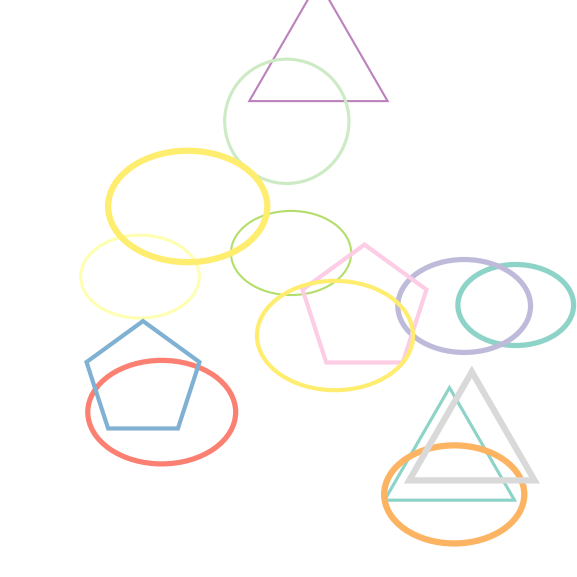[{"shape": "oval", "thickness": 2.5, "radius": 0.5, "center": [0.893, 0.471]}, {"shape": "triangle", "thickness": 1.5, "radius": 0.65, "center": [0.778, 0.198]}, {"shape": "oval", "thickness": 1.5, "radius": 0.51, "center": [0.242, 0.52]}, {"shape": "oval", "thickness": 2.5, "radius": 0.57, "center": [0.804, 0.469]}, {"shape": "oval", "thickness": 2.5, "radius": 0.64, "center": [0.28, 0.285]}, {"shape": "pentagon", "thickness": 2, "radius": 0.51, "center": [0.248, 0.34]}, {"shape": "oval", "thickness": 3, "radius": 0.61, "center": [0.787, 0.143]}, {"shape": "oval", "thickness": 1, "radius": 0.52, "center": [0.504, 0.561]}, {"shape": "pentagon", "thickness": 2, "radius": 0.56, "center": [0.631, 0.463]}, {"shape": "triangle", "thickness": 3, "radius": 0.63, "center": [0.817, 0.23]}, {"shape": "triangle", "thickness": 1, "radius": 0.69, "center": [0.551, 0.893]}, {"shape": "circle", "thickness": 1.5, "radius": 0.54, "center": [0.497, 0.789]}, {"shape": "oval", "thickness": 2, "radius": 0.68, "center": [0.58, 0.418]}, {"shape": "oval", "thickness": 3, "radius": 0.69, "center": [0.325, 0.642]}]